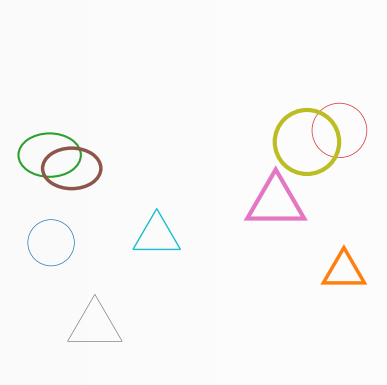[{"shape": "circle", "thickness": 0.5, "radius": 0.3, "center": [0.132, 0.369]}, {"shape": "triangle", "thickness": 2.5, "radius": 0.31, "center": [0.887, 0.296]}, {"shape": "oval", "thickness": 1.5, "radius": 0.4, "center": [0.128, 0.597]}, {"shape": "circle", "thickness": 0.5, "radius": 0.35, "center": [0.876, 0.661]}, {"shape": "oval", "thickness": 2.5, "radius": 0.38, "center": [0.185, 0.563]}, {"shape": "triangle", "thickness": 3, "radius": 0.42, "center": [0.712, 0.475]}, {"shape": "triangle", "thickness": 0.5, "radius": 0.41, "center": [0.245, 0.154]}, {"shape": "circle", "thickness": 3, "radius": 0.42, "center": [0.792, 0.631]}, {"shape": "triangle", "thickness": 1, "radius": 0.35, "center": [0.404, 0.387]}]